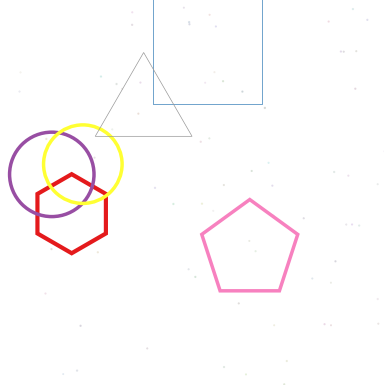[{"shape": "hexagon", "thickness": 3, "radius": 0.51, "center": [0.186, 0.445]}, {"shape": "square", "thickness": 0.5, "radius": 0.7, "center": [0.539, 0.872]}, {"shape": "circle", "thickness": 2.5, "radius": 0.55, "center": [0.135, 0.547]}, {"shape": "circle", "thickness": 2.5, "radius": 0.51, "center": [0.215, 0.574]}, {"shape": "pentagon", "thickness": 2.5, "radius": 0.66, "center": [0.649, 0.351]}, {"shape": "triangle", "thickness": 0.5, "radius": 0.73, "center": [0.373, 0.718]}]